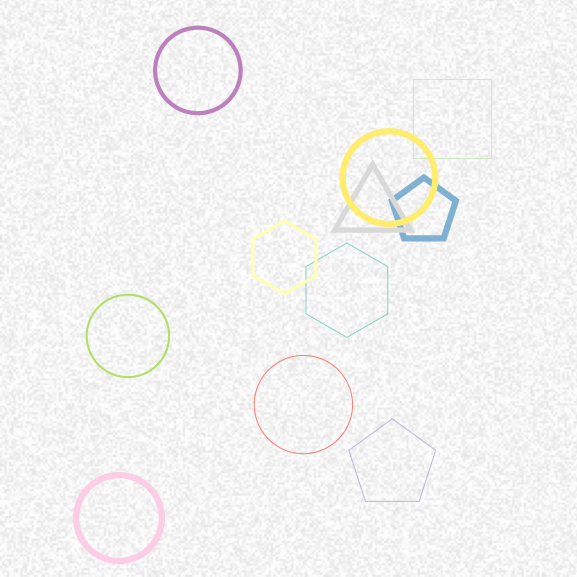[{"shape": "hexagon", "thickness": 0.5, "radius": 0.41, "center": [0.601, 0.497]}, {"shape": "hexagon", "thickness": 1.5, "radius": 0.32, "center": [0.493, 0.554]}, {"shape": "pentagon", "thickness": 0.5, "radius": 0.4, "center": [0.679, 0.195]}, {"shape": "circle", "thickness": 0.5, "radius": 0.43, "center": [0.525, 0.299]}, {"shape": "pentagon", "thickness": 3, "radius": 0.29, "center": [0.734, 0.633]}, {"shape": "circle", "thickness": 1, "radius": 0.36, "center": [0.222, 0.417]}, {"shape": "circle", "thickness": 3, "radius": 0.37, "center": [0.206, 0.102]}, {"shape": "triangle", "thickness": 2.5, "radius": 0.38, "center": [0.645, 0.639]}, {"shape": "circle", "thickness": 2, "radius": 0.37, "center": [0.343, 0.877]}, {"shape": "square", "thickness": 0.5, "radius": 0.34, "center": [0.782, 0.794]}, {"shape": "circle", "thickness": 3, "radius": 0.4, "center": [0.674, 0.692]}]